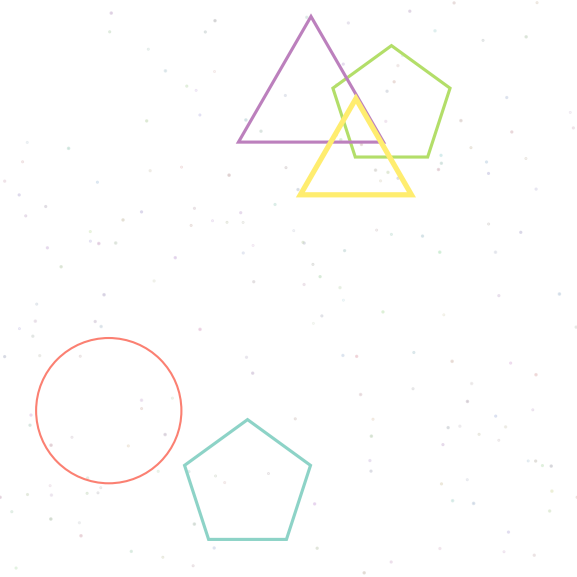[{"shape": "pentagon", "thickness": 1.5, "radius": 0.57, "center": [0.429, 0.158]}, {"shape": "circle", "thickness": 1, "radius": 0.63, "center": [0.188, 0.288]}, {"shape": "pentagon", "thickness": 1.5, "radius": 0.53, "center": [0.678, 0.813]}, {"shape": "triangle", "thickness": 1.5, "radius": 0.73, "center": [0.539, 0.826]}, {"shape": "triangle", "thickness": 2.5, "radius": 0.56, "center": [0.616, 0.717]}]